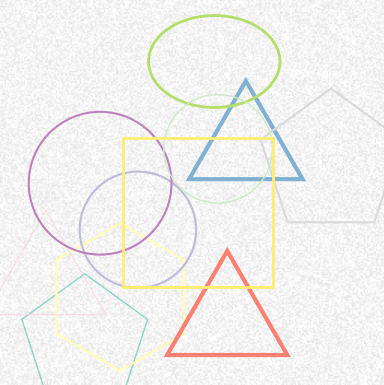[{"shape": "pentagon", "thickness": 1, "radius": 0.86, "center": [0.22, 0.117]}, {"shape": "hexagon", "thickness": 1.5, "radius": 0.96, "center": [0.312, 0.229]}, {"shape": "circle", "thickness": 1.5, "radius": 0.76, "center": [0.358, 0.403]}, {"shape": "triangle", "thickness": 3, "radius": 0.9, "center": [0.59, 0.168]}, {"shape": "triangle", "thickness": 3, "radius": 0.85, "center": [0.639, 0.62]}, {"shape": "oval", "thickness": 2, "radius": 0.85, "center": [0.557, 0.84]}, {"shape": "triangle", "thickness": 0.5, "radius": 0.9, "center": [0.119, 0.273]}, {"shape": "pentagon", "thickness": 1.5, "radius": 0.96, "center": [0.86, 0.578]}, {"shape": "circle", "thickness": 1.5, "radius": 0.93, "center": [0.26, 0.524]}, {"shape": "circle", "thickness": 1, "radius": 0.7, "center": [0.566, 0.613]}, {"shape": "square", "thickness": 2, "radius": 0.97, "center": [0.514, 0.448]}]